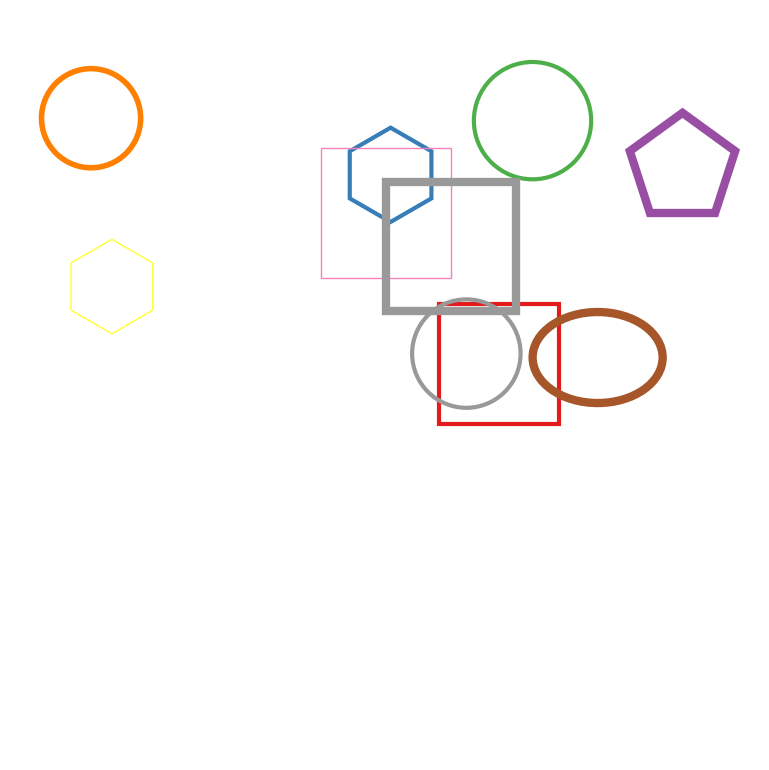[{"shape": "square", "thickness": 1.5, "radius": 0.39, "center": [0.648, 0.527]}, {"shape": "hexagon", "thickness": 1.5, "radius": 0.31, "center": [0.507, 0.773]}, {"shape": "circle", "thickness": 1.5, "radius": 0.38, "center": [0.692, 0.843]}, {"shape": "pentagon", "thickness": 3, "radius": 0.36, "center": [0.886, 0.782]}, {"shape": "circle", "thickness": 2, "radius": 0.32, "center": [0.118, 0.846]}, {"shape": "hexagon", "thickness": 0.5, "radius": 0.31, "center": [0.145, 0.628]}, {"shape": "oval", "thickness": 3, "radius": 0.42, "center": [0.776, 0.536]}, {"shape": "square", "thickness": 0.5, "radius": 0.42, "center": [0.502, 0.724]}, {"shape": "circle", "thickness": 1.5, "radius": 0.35, "center": [0.606, 0.541]}, {"shape": "square", "thickness": 3, "radius": 0.42, "center": [0.586, 0.68]}]